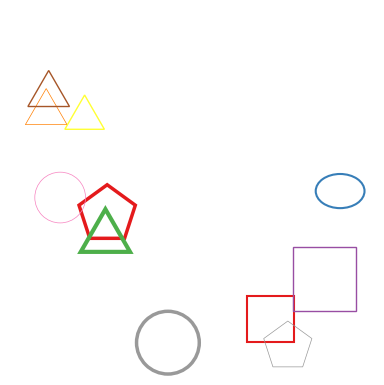[{"shape": "pentagon", "thickness": 2.5, "radius": 0.38, "center": [0.278, 0.443]}, {"shape": "square", "thickness": 1.5, "radius": 0.3, "center": [0.703, 0.172]}, {"shape": "oval", "thickness": 1.5, "radius": 0.32, "center": [0.883, 0.504]}, {"shape": "triangle", "thickness": 3, "radius": 0.37, "center": [0.274, 0.383]}, {"shape": "square", "thickness": 1, "radius": 0.42, "center": [0.843, 0.276]}, {"shape": "triangle", "thickness": 0.5, "radius": 0.31, "center": [0.12, 0.708]}, {"shape": "triangle", "thickness": 1, "radius": 0.3, "center": [0.22, 0.694]}, {"shape": "triangle", "thickness": 1, "radius": 0.31, "center": [0.126, 0.755]}, {"shape": "circle", "thickness": 0.5, "radius": 0.33, "center": [0.156, 0.487]}, {"shape": "pentagon", "thickness": 0.5, "radius": 0.33, "center": [0.748, 0.1]}, {"shape": "circle", "thickness": 2.5, "radius": 0.41, "center": [0.436, 0.11]}]